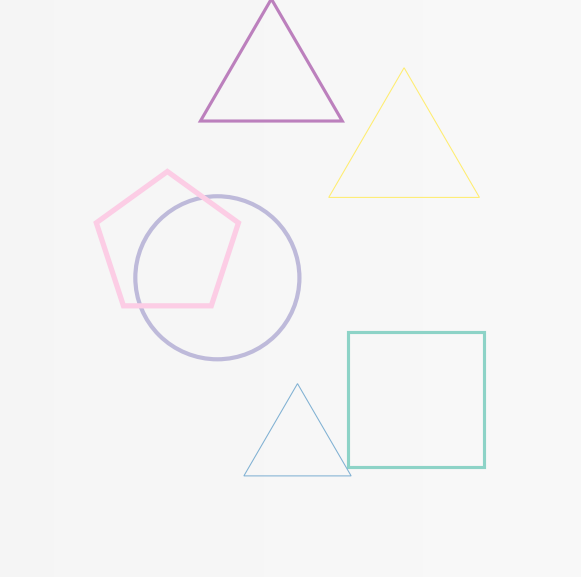[{"shape": "square", "thickness": 1.5, "radius": 0.58, "center": [0.716, 0.307]}, {"shape": "circle", "thickness": 2, "radius": 0.71, "center": [0.374, 0.518]}, {"shape": "triangle", "thickness": 0.5, "radius": 0.53, "center": [0.512, 0.228]}, {"shape": "pentagon", "thickness": 2.5, "radius": 0.64, "center": [0.288, 0.574]}, {"shape": "triangle", "thickness": 1.5, "radius": 0.7, "center": [0.467, 0.86]}, {"shape": "triangle", "thickness": 0.5, "radius": 0.75, "center": [0.695, 0.732]}]